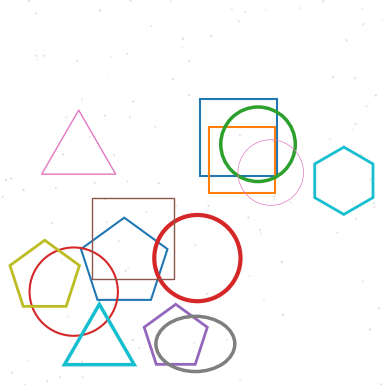[{"shape": "pentagon", "thickness": 1.5, "radius": 0.59, "center": [0.323, 0.317]}, {"shape": "square", "thickness": 1.5, "radius": 0.5, "center": [0.62, 0.643]}, {"shape": "square", "thickness": 1.5, "radius": 0.43, "center": [0.628, 0.584]}, {"shape": "circle", "thickness": 2.5, "radius": 0.48, "center": [0.67, 0.625]}, {"shape": "circle", "thickness": 3, "radius": 0.56, "center": [0.513, 0.33]}, {"shape": "circle", "thickness": 1.5, "radius": 0.57, "center": [0.191, 0.242]}, {"shape": "pentagon", "thickness": 2, "radius": 0.43, "center": [0.456, 0.123]}, {"shape": "square", "thickness": 1, "radius": 0.53, "center": [0.346, 0.38]}, {"shape": "circle", "thickness": 0.5, "radius": 0.43, "center": [0.703, 0.552]}, {"shape": "triangle", "thickness": 1, "radius": 0.55, "center": [0.204, 0.603]}, {"shape": "oval", "thickness": 2.5, "radius": 0.51, "center": [0.507, 0.107]}, {"shape": "pentagon", "thickness": 2, "radius": 0.47, "center": [0.116, 0.281]}, {"shape": "hexagon", "thickness": 2, "radius": 0.44, "center": [0.893, 0.53]}, {"shape": "triangle", "thickness": 2.5, "radius": 0.52, "center": [0.258, 0.105]}]